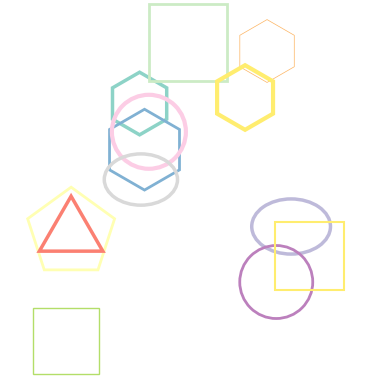[{"shape": "hexagon", "thickness": 2.5, "radius": 0.41, "center": [0.363, 0.731]}, {"shape": "pentagon", "thickness": 2, "radius": 0.59, "center": [0.185, 0.395]}, {"shape": "oval", "thickness": 2.5, "radius": 0.51, "center": [0.756, 0.412]}, {"shape": "triangle", "thickness": 2.5, "radius": 0.48, "center": [0.185, 0.395]}, {"shape": "hexagon", "thickness": 2, "radius": 0.52, "center": [0.375, 0.611]}, {"shape": "hexagon", "thickness": 0.5, "radius": 0.41, "center": [0.694, 0.867]}, {"shape": "square", "thickness": 1, "radius": 0.43, "center": [0.17, 0.114]}, {"shape": "circle", "thickness": 3, "radius": 0.48, "center": [0.387, 0.658]}, {"shape": "oval", "thickness": 2.5, "radius": 0.48, "center": [0.366, 0.534]}, {"shape": "circle", "thickness": 2, "radius": 0.47, "center": [0.718, 0.267]}, {"shape": "square", "thickness": 2, "radius": 0.5, "center": [0.488, 0.89]}, {"shape": "hexagon", "thickness": 3, "radius": 0.42, "center": [0.637, 0.747]}, {"shape": "square", "thickness": 1.5, "radius": 0.45, "center": [0.805, 0.335]}]